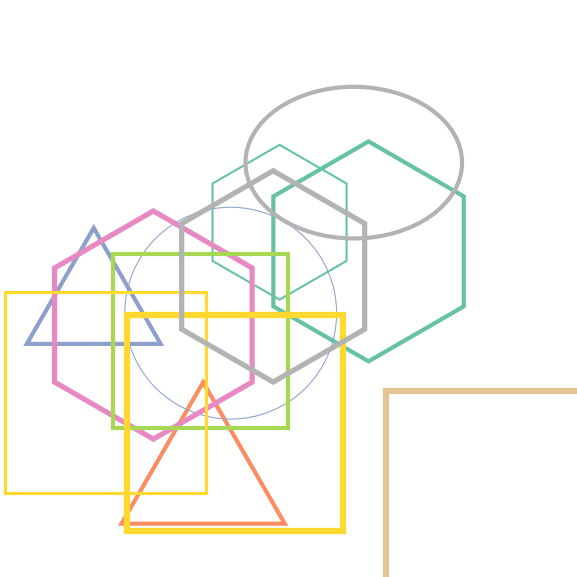[{"shape": "hexagon", "thickness": 1, "radius": 0.67, "center": [0.484, 0.614]}, {"shape": "hexagon", "thickness": 2, "radius": 0.95, "center": [0.638, 0.564]}, {"shape": "triangle", "thickness": 2, "radius": 0.82, "center": [0.352, 0.174]}, {"shape": "circle", "thickness": 0.5, "radius": 0.92, "center": [0.399, 0.457]}, {"shape": "triangle", "thickness": 2, "radius": 0.67, "center": [0.162, 0.471]}, {"shape": "hexagon", "thickness": 2.5, "radius": 0.99, "center": [0.266, 0.436]}, {"shape": "square", "thickness": 2, "radius": 0.75, "center": [0.347, 0.409]}, {"shape": "square", "thickness": 3, "radius": 0.94, "center": [0.406, 0.267]}, {"shape": "square", "thickness": 1.5, "radius": 0.87, "center": [0.183, 0.32]}, {"shape": "square", "thickness": 3, "radius": 0.92, "center": [0.852, 0.138]}, {"shape": "hexagon", "thickness": 2.5, "radius": 0.91, "center": [0.473, 0.521]}, {"shape": "oval", "thickness": 2, "radius": 0.94, "center": [0.613, 0.718]}]